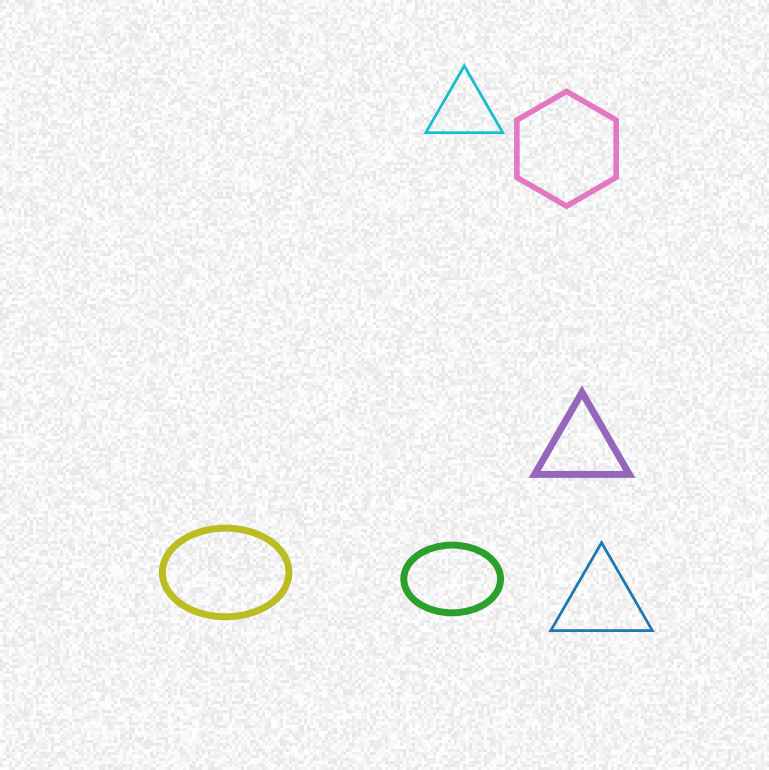[{"shape": "triangle", "thickness": 1, "radius": 0.38, "center": [0.781, 0.219]}, {"shape": "oval", "thickness": 2.5, "radius": 0.31, "center": [0.587, 0.248]}, {"shape": "triangle", "thickness": 2.5, "radius": 0.36, "center": [0.756, 0.419]}, {"shape": "hexagon", "thickness": 2, "radius": 0.37, "center": [0.736, 0.807]}, {"shape": "oval", "thickness": 2.5, "radius": 0.41, "center": [0.293, 0.257]}, {"shape": "triangle", "thickness": 1, "radius": 0.29, "center": [0.603, 0.857]}]